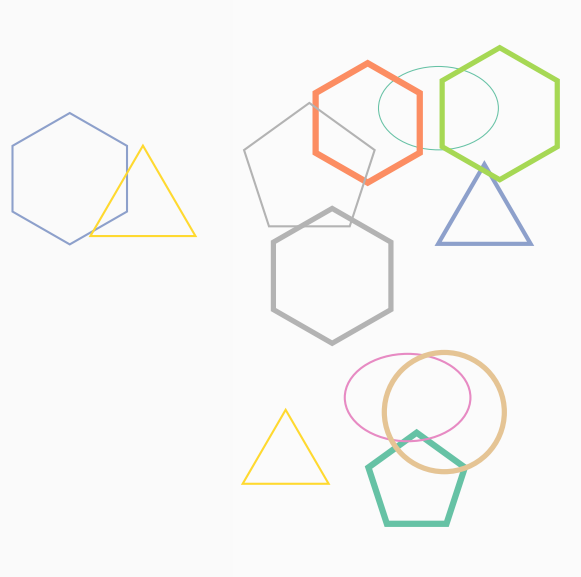[{"shape": "oval", "thickness": 0.5, "radius": 0.52, "center": [0.754, 0.812]}, {"shape": "pentagon", "thickness": 3, "radius": 0.44, "center": [0.717, 0.163]}, {"shape": "hexagon", "thickness": 3, "radius": 0.52, "center": [0.633, 0.786]}, {"shape": "triangle", "thickness": 2, "radius": 0.46, "center": [0.833, 0.623]}, {"shape": "hexagon", "thickness": 1, "radius": 0.57, "center": [0.12, 0.69]}, {"shape": "oval", "thickness": 1, "radius": 0.54, "center": [0.701, 0.311]}, {"shape": "hexagon", "thickness": 2.5, "radius": 0.57, "center": [0.86, 0.802]}, {"shape": "triangle", "thickness": 1, "radius": 0.43, "center": [0.491, 0.204]}, {"shape": "triangle", "thickness": 1, "radius": 0.52, "center": [0.246, 0.643]}, {"shape": "circle", "thickness": 2.5, "radius": 0.52, "center": [0.764, 0.286]}, {"shape": "pentagon", "thickness": 1, "radius": 0.59, "center": [0.532, 0.703]}, {"shape": "hexagon", "thickness": 2.5, "radius": 0.58, "center": [0.571, 0.521]}]